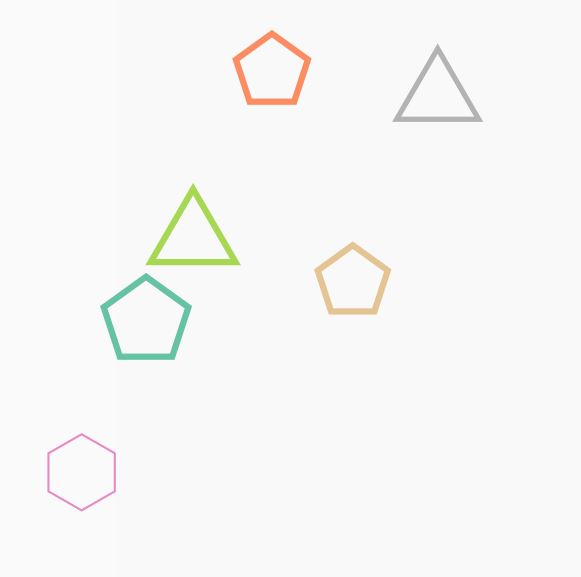[{"shape": "pentagon", "thickness": 3, "radius": 0.38, "center": [0.251, 0.443]}, {"shape": "pentagon", "thickness": 3, "radius": 0.33, "center": [0.468, 0.876]}, {"shape": "hexagon", "thickness": 1, "radius": 0.33, "center": [0.14, 0.181]}, {"shape": "triangle", "thickness": 3, "radius": 0.42, "center": [0.332, 0.587]}, {"shape": "pentagon", "thickness": 3, "radius": 0.32, "center": [0.607, 0.511]}, {"shape": "triangle", "thickness": 2.5, "radius": 0.41, "center": [0.753, 0.833]}]